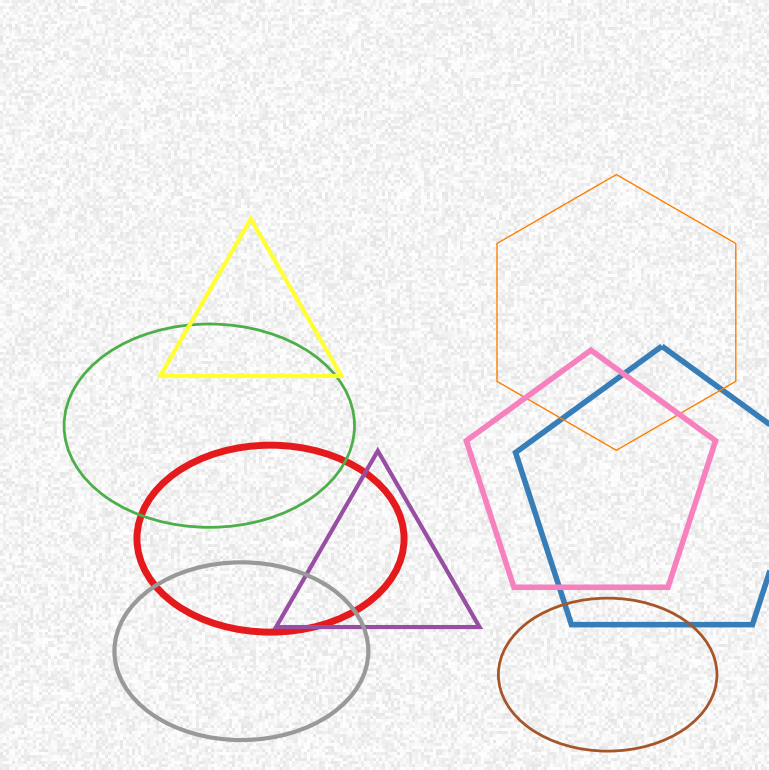[{"shape": "oval", "thickness": 2.5, "radius": 0.87, "center": [0.351, 0.3]}, {"shape": "pentagon", "thickness": 2, "radius": 1.0, "center": [0.86, 0.35]}, {"shape": "oval", "thickness": 1, "radius": 0.94, "center": [0.272, 0.447]}, {"shape": "triangle", "thickness": 1.5, "radius": 0.76, "center": [0.491, 0.262]}, {"shape": "hexagon", "thickness": 0.5, "radius": 0.9, "center": [0.801, 0.594]}, {"shape": "triangle", "thickness": 1.5, "radius": 0.68, "center": [0.326, 0.58]}, {"shape": "oval", "thickness": 1, "radius": 0.71, "center": [0.789, 0.124]}, {"shape": "pentagon", "thickness": 2, "radius": 0.85, "center": [0.767, 0.375]}, {"shape": "oval", "thickness": 1.5, "radius": 0.82, "center": [0.313, 0.154]}]